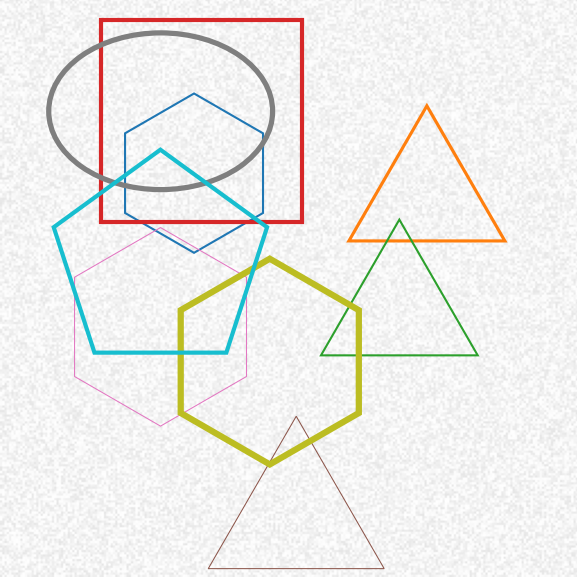[{"shape": "hexagon", "thickness": 1, "radius": 0.69, "center": [0.336, 0.699]}, {"shape": "triangle", "thickness": 1.5, "radius": 0.78, "center": [0.739, 0.66]}, {"shape": "triangle", "thickness": 1, "radius": 0.78, "center": [0.692, 0.462]}, {"shape": "square", "thickness": 2, "radius": 0.87, "center": [0.349, 0.79]}, {"shape": "triangle", "thickness": 0.5, "radius": 0.88, "center": [0.513, 0.102]}, {"shape": "hexagon", "thickness": 0.5, "radius": 0.86, "center": [0.278, 0.433]}, {"shape": "oval", "thickness": 2.5, "radius": 0.97, "center": [0.278, 0.806]}, {"shape": "hexagon", "thickness": 3, "radius": 0.89, "center": [0.467, 0.373]}, {"shape": "pentagon", "thickness": 2, "radius": 0.97, "center": [0.278, 0.546]}]